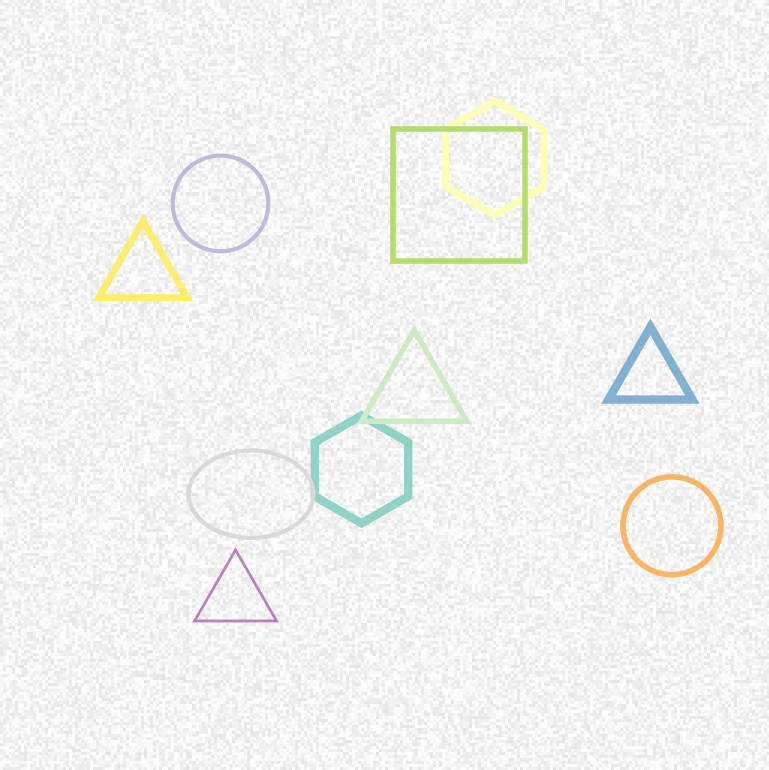[{"shape": "hexagon", "thickness": 3, "radius": 0.35, "center": [0.469, 0.39]}, {"shape": "hexagon", "thickness": 2.5, "radius": 0.37, "center": [0.643, 0.795]}, {"shape": "circle", "thickness": 1.5, "radius": 0.31, "center": [0.286, 0.736]}, {"shape": "triangle", "thickness": 3, "radius": 0.31, "center": [0.845, 0.513]}, {"shape": "circle", "thickness": 2, "radius": 0.32, "center": [0.873, 0.317]}, {"shape": "square", "thickness": 2, "radius": 0.43, "center": [0.596, 0.747]}, {"shape": "oval", "thickness": 1.5, "radius": 0.41, "center": [0.326, 0.358]}, {"shape": "triangle", "thickness": 1, "radius": 0.31, "center": [0.306, 0.224]}, {"shape": "triangle", "thickness": 2, "radius": 0.39, "center": [0.538, 0.492]}, {"shape": "triangle", "thickness": 2.5, "radius": 0.33, "center": [0.186, 0.647]}]